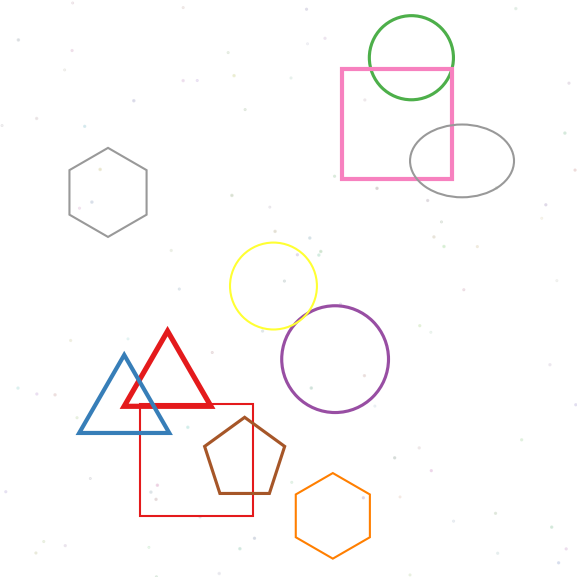[{"shape": "square", "thickness": 1, "radius": 0.49, "center": [0.34, 0.203]}, {"shape": "triangle", "thickness": 2.5, "radius": 0.43, "center": [0.29, 0.339]}, {"shape": "triangle", "thickness": 2, "radius": 0.45, "center": [0.215, 0.294]}, {"shape": "circle", "thickness": 1.5, "radius": 0.36, "center": [0.712, 0.899]}, {"shape": "circle", "thickness": 1.5, "radius": 0.46, "center": [0.58, 0.377]}, {"shape": "hexagon", "thickness": 1, "radius": 0.37, "center": [0.576, 0.106]}, {"shape": "circle", "thickness": 1, "radius": 0.38, "center": [0.474, 0.504]}, {"shape": "pentagon", "thickness": 1.5, "radius": 0.36, "center": [0.424, 0.204]}, {"shape": "square", "thickness": 2, "radius": 0.48, "center": [0.688, 0.784]}, {"shape": "hexagon", "thickness": 1, "radius": 0.39, "center": [0.187, 0.666]}, {"shape": "oval", "thickness": 1, "radius": 0.45, "center": [0.8, 0.721]}]